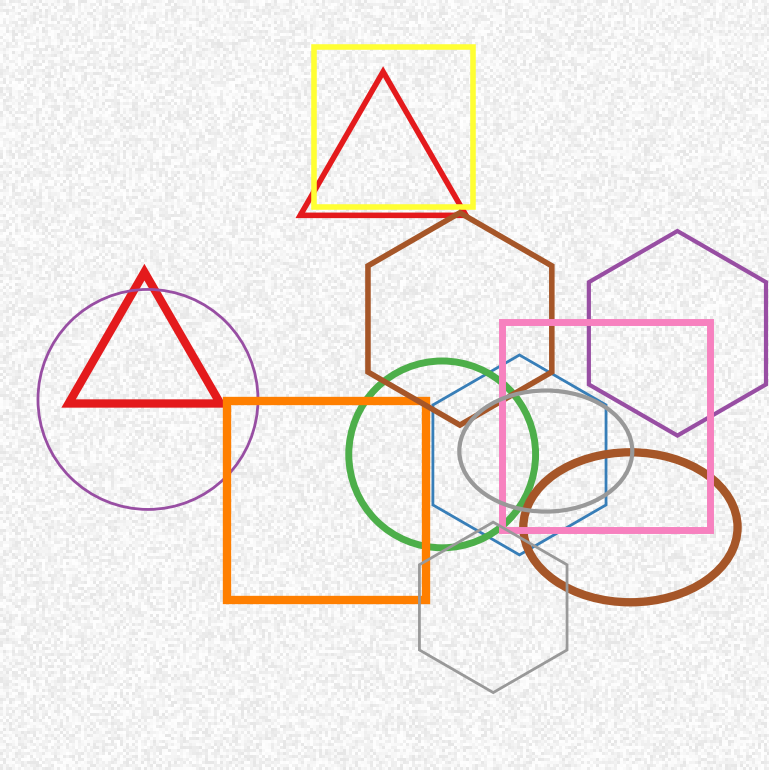[{"shape": "triangle", "thickness": 3, "radius": 0.57, "center": [0.188, 0.533]}, {"shape": "triangle", "thickness": 2, "radius": 0.62, "center": [0.498, 0.782]}, {"shape": "hexagon", "thickness": 1, "radius": 0.65, "center": [0.675, 0.409]}, {"shape": "circle", "thickness": 2.5, "radius": 0.61, "center": [0.574, 0.41]}, {"shape": "circle", "thickness": 1, "radius": 0.71, "center": [0.192, 0.481]}, {"shape": "hexagon", "thickness": 1.5, "radius": 0.66, "center": [0.88, 0.567]}, {"shape": "square", "thickness": 3, "radius": 0.65, "center": [0.423, 0.35]}, {"shape": "square", "thickness": 2, "radius": 0.52, "center": [0.511, 0.835]}, {"shape": "oval", "thickness": 3, "radius": 0.7, "center": [0.819, 0.315]}, {"shape": "hexagon", "thickness": 2, "radius": 0.69, "center": [0.597, 0.586]}, {"shape": "square", "thickness": 2.5, "radius": 0.68, "center": [0.787, 0.447]}, {"shape": "hexagon", "thickness": 1, "radius": 0.55, "center": [0.641, 0.211]}, {"shape": "oval", "thickness": 1.5, "radius": 0.56, "center": [0.709, 0.414]}]